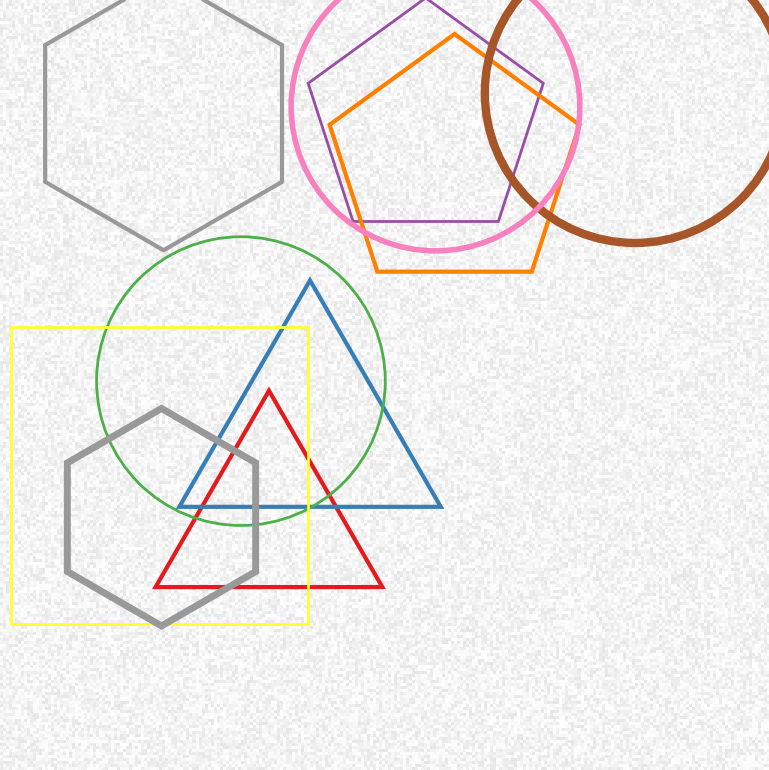[{"shape": "triangle", "thickness": 1.5, "radius": 0.85, "center": [0.349, 0.323]}, {"shape": "triangle", "thickness": 1.5, "radius": 0.98, "center": [0.403, 0.44]}, {"shape": "circle", "thickness": 1, "radius": 0.94, "center": [0.313, 0.505]}, {"shape": "pentagon", "thickness": 1, "radius": 0.8, "center": [0.553, 0.842]}, {"shape": "pentagon", "thickness": 1.5, "radius": 0.85, "center": [0.59, 0.785]}, {"shape": "square", "thickness": 1, "radius": 0.96, "center": [0.208, 0.383]}, {"shape": "circle", "thickness": 3, "radius": 0.97, "center": [0.824, 0.879]}, {"shape": "circle", "thickness": 2, "radius": 0.94, "center": [0.566, 0.862]}, {"shape": "hexagon", "thickness": 2.5, "radius": 0.71, "center": [0.21, 0.328]}, {"shape": "hexagon", "thickness": 1.5, "radius": 0.89, "center": [0.212, 0.853]}]